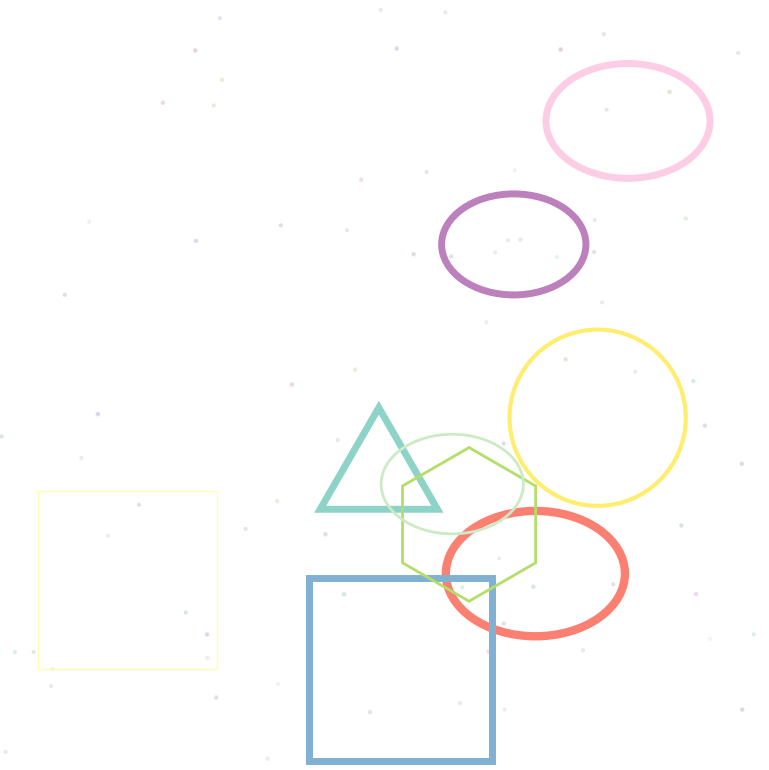[{"shape": "triangle", "thickness": 2.5, "radius": 0.44, "center": [0.492, 0.383]}, {"shape": "square", "thickness": 0.5, "radius": 0.58, "center": [0.165, 0.247]}, {"shape": "oval", "thickness": 3, "radius": 0.58, "center": [0.695, 0.255]}, {"shape": "square", "thickness": 2.5, "radius": 0.6, "center": [0.52, 0.13]}, {"shape": "hexagon", "thickness": 1, "radius": 0.5, "center": [0.609, 0.319]}, {"shape": "oval", "thickness": 2.5, "radius": 0.53, "center": [0.816, 0.843]}, {"shape": "oval", "thickness": 2.5, "radius": 0.47, "center": [0.667, 0.683]}, {"shape": "oval", "thickness": 1, "radius": 0.46, "center": [0.587, 0.371]}, {"shape": "circle", "thickness": 1.5, "radius": 0.57, "center": [0.776, 0.457]}]